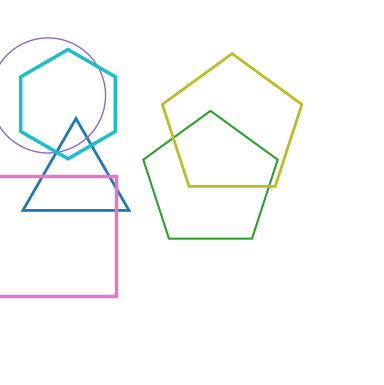[{"shape": "triangle", "thickness": 2, "radius": 0.8, "center": [0.197, 0.533]}, {"shape": "pentagon", "thickness": 1.5, "radius": 0.92, "center": [0.547, 0.529]}, {"shape": "circle", "thickness": 1, "radius": 0.75, "center": [0.125, 0.752]}, {"shape": "square", "thickness": 2.5, "radius": 0.78, "center": [0.144, 0.388]}, {"shape": "pentagon", "thickness": 2, "radius": 0.95, "center": [0.603, 0.67]}, {"shape": "hexagon", "thickness": 2.5, "radius": 0.71, "center": [0.177, 0.729]}]